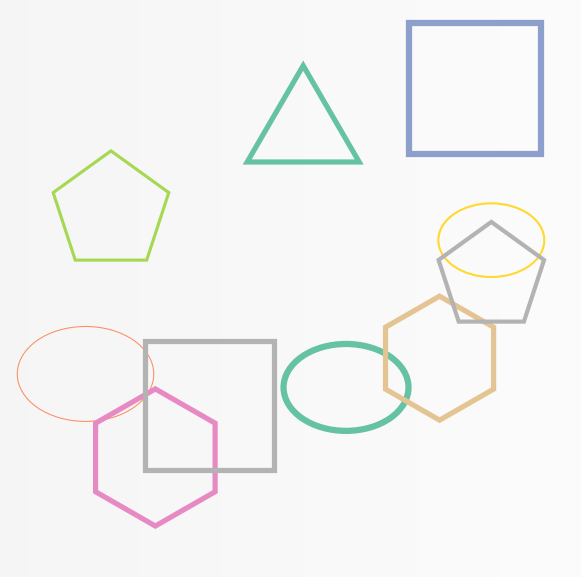[{"shape": "oval", "thickness": 3, "radius": 0.54, "center": [0.595, 0.328]}, {"shape": "triangle", "thickness": 2.5, "radius": 0.56, "center": [0.522, 0.774]}, {"shape": "oval", "thickness": 0.5, "radius": 0.59, "center": [0.147, 0.352]}, {"shape": "square", "thickness": 3, "radius": 0.57, "center": [0.818, 0.847]}, {"shape": "hexagon", "thickness": 2.5, "radius": 0.59, "center": [0.267, 0.207]}, {"shape": "pentagon", "thickness": 1.5, "radius": 0.52, "center": [0.191, 0.633]}, {"shape": "oval", "thickness": 1, "radius": 0.46, "center": [0.845, 0.583]}, {"shape": "hexagon", "thickness": 2.5, "radius": 0.54, "center": [0.756, 0.379]}, {"shape": "square", "thickness": 2.5, "radius": 0.56, "center": [0.36, 0.297]}, {"shape": "pentagon", "thickness": 2, "radius": 0.48, "center": [0.845, 0.519]}]